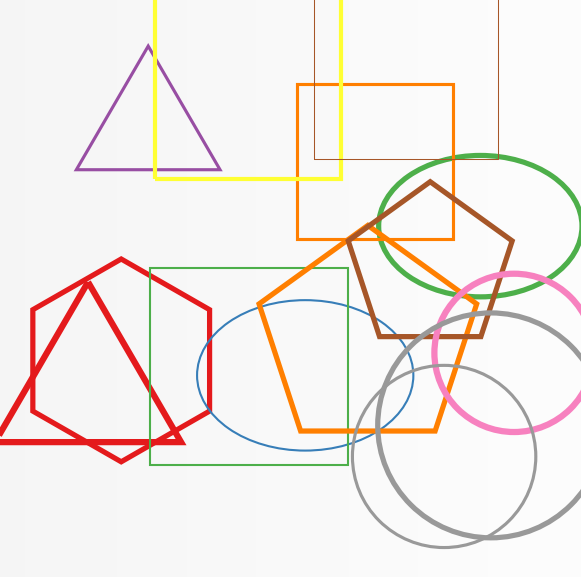[{"shape": "triangle", "thickness": 3, "radius": 0.92, "center": [0.151, 0.326]}, {"shape": "hexagon", "thickness": 2.5, "radius": 0.88, "center": [0.209, 0.375]}, {"shape": "oval", "thickness": 1, "radius": 0.93, "center": [0.525, 0.349]}, {"shape": "square", "thickness": 1, "radius": 0.85, "center": [0.428, 0.365]}, {"shape": "oval", "thickness": 2.5, "radius": 0.87, "center": [0.826, 0.608]}, {"shape": "triangle", "thickness": 1.5, "radius": 0.71, "center": [0.255, 0.777]}, {"shape": "square", "thickness": 1.5, "radius": 0.67, "center": [0.645, 0.72]}, {"shape": "pentagon", "thickness": 2.5, "radius": 0.98, "center": [0.633, 0.412]}, {"shape": "square", "thickness": 2, "radius": 0.8, "center": [0.427, 0.849]}, {"shape": "pentagon", "thickness": 2.5, "radius": 0.74, "center": [0.74, 0.536]}, {"shape": "square", "thickness": 0.5, "radius": 0.79, "center": [0.699, 0.882]}, {"shape": "circle", "thickness": 3, "radius": 0.69, "center": [0.884, 0.388]}, {"shape": "circle", "thickness": 1.5, "radius": 0.79, "center": [0.764, 0.209]}, {"shape": "circle", "thickness": 2.5, "radius": 0.97, "center": [0.845, 0.263]}]